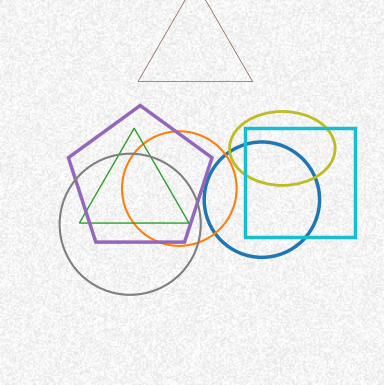[{"shape": "circle", "thickness": 2.5, "radius": 0.75, "center": [0.68, 0.481]}, {"shape": "circle", "thickness": 1.5, "radius": 0.74, "center": [0.466, 0.51]}, {"shape": "triangle", "thickness": 1, "radius": 0.82, "center": [0.349, 0.503]}, {"shape": "pentagon", "thickness": 2.5, "radius": 0.98, "center": [0.364, 0.53]}, {"shape": "triangle", "thickness": 0.5, "radius": 0.86, "center": [0.507, 0.874]}, {"shape": "circle", "thickness": 1.5, "radius": 0.92, "center": [0.338, 0.417]}, {"shape": "oval", "thickness": 2, "radius": 0.69, "center": [0.733, 0.614]}, {"shape": "square", "thickness": 2.5, "radius": 0.71, "center": [0.779, 0.526]}]